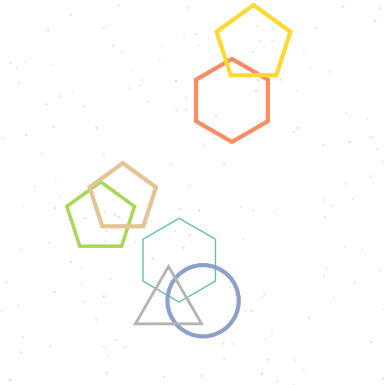[{"shape": "hexagon", "thickness": 1, "radius": 0.54, "center": [0.465, 0.324]}, {"shape": "hexagon", "thickness": 3, "radius": 0.54, "center": [0.602, 0.739]}, {"shape": "circle", "thickness": 3, "radius": 0.46, "center": [0.527, 0.219]}, {"shape": "pentagon", "thickness": 2.5, "radius": 0.46, "center": [0.262, 0.435]}, {"shape": "pentagon", "thickness": 3, "radius": 0.5, "center": [0.658, 0.886]}, {"shape": "pentagon", "thickness": 3, "radius": 0.45, "center": [0.319, 0.486]}, {"shape": "triangle", "thickness": 2, "radius": 0.5, "center": [0.438, 0.208]}]